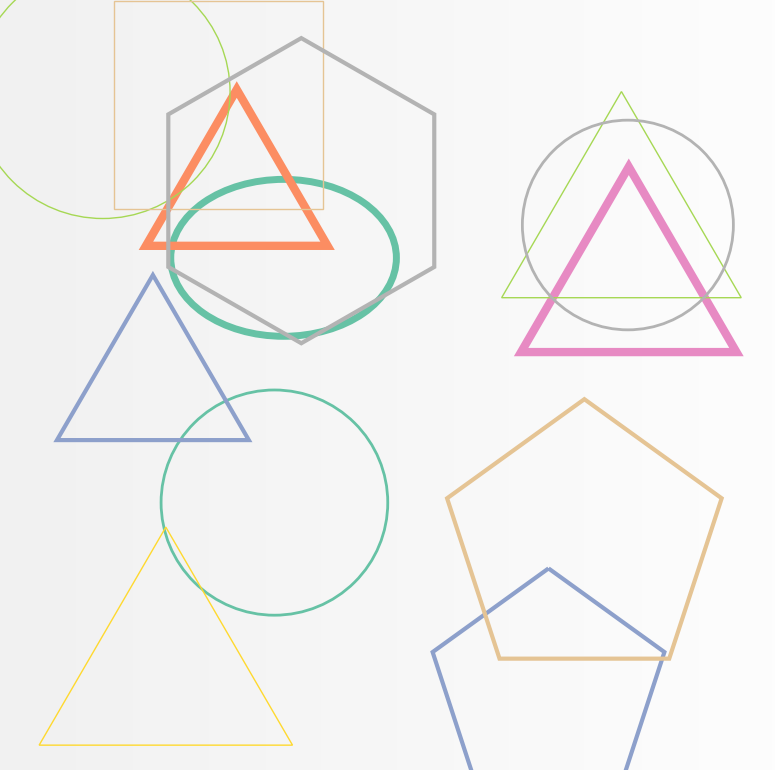[{"shape": "oval", "thickness": 2.5, "radius": 0.73, "center": [0.366, 0.665]}, {"shape": "circle", "thickness": 1, "radius": 0.73, "center": [0.354, 0.347]}, {"shape": "triangle", "thickness": 3, "radius": 0.68, "center": [0.305, 0.748]}, {"shape": "pentagon", "thickness": 1.5, "radius": 0.79, "center": [0.708, 0.105]}, {"shape": "triangle", "thickness": 1.5, "radius": 0.71, "center": [0.197, 0.5]}, {"shape": "triangle", "thickness": 3, "radius": 0.8, "center": [0.811, 0.623]}, {"shape": "triangle", "thickness": 0.5, "radius": 0.89, "center": [0.802, 0.703]}, {"shape": "circle", "thickness": 0.5, "radius": 0.82, "center": [0.133, 0.881]}, {"shape": "triangle", "thickness": 0.5, "radius": 0.94, "center": [0.214, 0.127]}, {"shape": "square", "thickness": 0.5, "radius": 0.67, "center": [0.282, 0.864]}, {"shape": "pentagon", "thickness": 1.5, "radius": 0.93, "center": [0.754, 0.295]}, {"shape": "circle", "thickness": 1, "radius": 0.68, "center": [0.81, 0.708]}, {"shape": "hexagon", "thickness": 1.5, "radius": 0.99, "center": [0.389, 0.752]}]